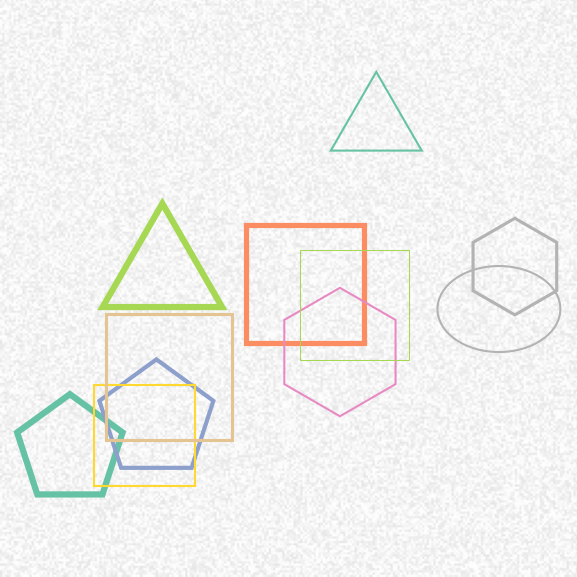[{"shape": "pentagon", "thickness": 3, "radius": 0.48, "center": [0.121, 0.221]}, {"shape": "triangle", "thickness": 1, "radius": 0.45, "center": [0.652, 0.784]}, {"shape": "square", "thickness": 2.5, "radius": 0.51, "center": [0.528, 0.508]}, {"shape": "pentagon", "thickness": 2, "radius": 0.52, "center": [0.271, 0.273]}, {"shape": "hexagon", "thickness": 1, "radius": 0.56, "center": [0.589, 0.39]}, {"shape": "triangle", "thickness": 3, "radius": 0.6, "center": [0.281, 0.527]}, {"shape": "square", "thickness": 0.5, "radius": 0.47, "center": [0.614, 0.471]}, {"shape": "square", "thickness": 1, "radius": 0.44, "center": [0.251, 0.244]}, {"shape": "square", "thickness": 1.5, "radius": 0.54, "center": [0.292, 0.347]}, {"shape": "hexagon", "thickness": 1.5, "radius": 0.42, "center": [0.892, 0.538]}, {"shape": "oval", "thickness": 1, "radius": 0.53, "center": [0.864, 0.464]}]